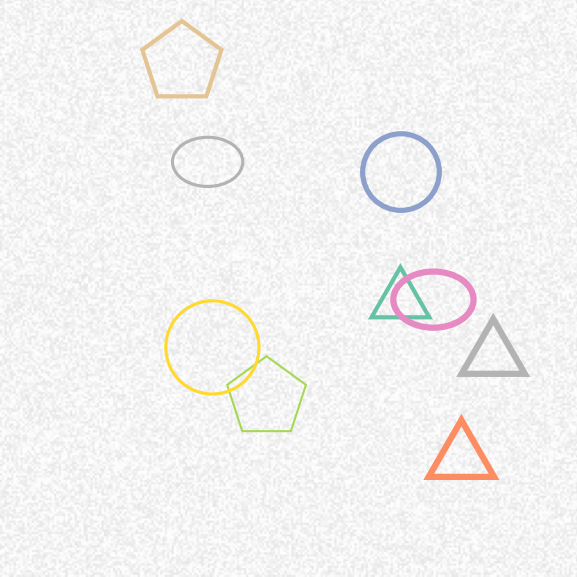[{"shape": "triangle", "thickness": 2, "radius": 0.29, "center": [0.693, 0.479]}, {"shape": "triangle", "thickness": 3, "radius": 0.33, "center": [0.799, 0.206]}, {"shape": "circle", "thickness": 2.5, "radius": 0.33, "center": [0.694, 0.701]}, {"shape": "oval", "thickness": 3, "radius": 0.35, "center": [0.751, 0.48]}, {"shape": "pentagon", "thickness": 1, "radius": 0.36, "center": [0.462, 0.311]}, {"shape": "circle", "thickness": 1.5, "radius": 0.4, "center": [0.368, 0.398]}, {"shape": "pentagon", "thickness": 2, "radius": 0.36, "center": [0.315, 0.891]}, {"shape": "oval", "thickness": 1.5, "radius": 0.3, "center": [0.36, 0.719]}, {"shape": "triangle", "thickness": 3, "radius": 0.32, "center": [0.854, 0.383]}]